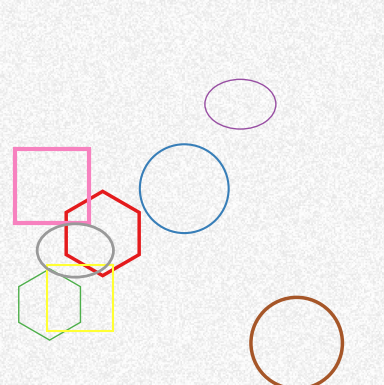[{"shape": "hexagon", "thickness": 2.5, "radius": 0.55, "center": [0.267, 0.393]}, {"shape": "circle", "thickness": 1.5, "radius": 0.58, "center": [0.479, 0.51]}, {"shape": "hexagon", "thickness": 1, "radius": 0.46, "center": [0.129, 0.209]}, {"shape": "oval", "thickness": 1, "radius": 0.46, "center": [0.624, 0.729]}, {"shape": "square", "thickness": 1.5, "radius": 0.43, "center": [0.207, 0.225]}, {"shape": "circle", "thickness": 2.5, "radius": 0.59, "center": [0.771, 0.109]}, {"shape": "square", "thickness": 3, "radius": 0.48, "center": [0.135, 0.517]}, {"shape": "oval", "thickness": 2, "radius": 0.5, "center": [0.196, 0.349]}]